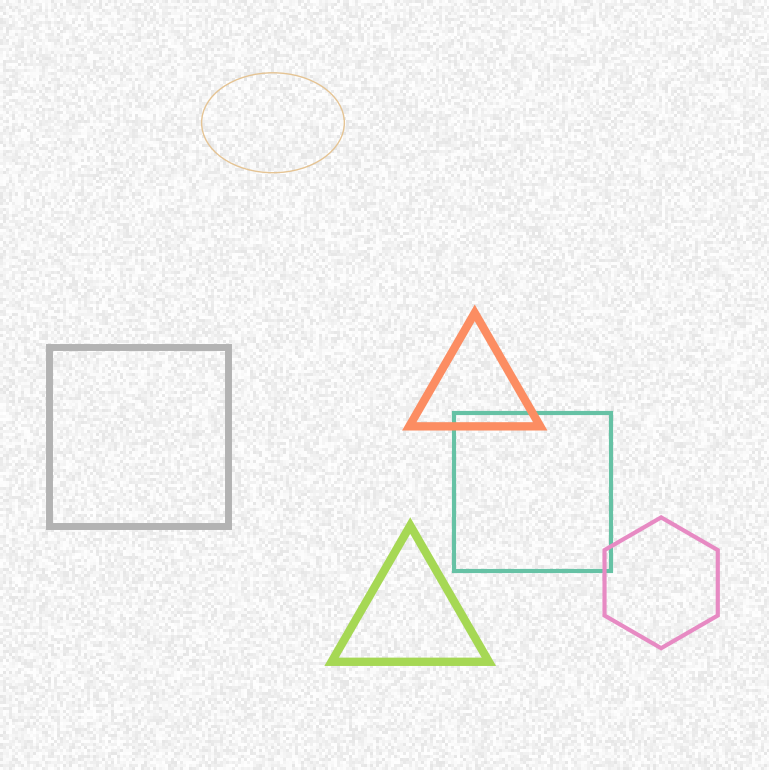[{"shape": "square", "thickness": 1.5, "radius": 0.51, "center": [0.692, 0.361]}, {"shape": "triangle", "thickness": 3, "radius": 0.49, "center": [0.617, 0.495]}, {"shape": "hexagon", "thickness": 1.5, "radius": 0.42, "center": [0.859, 0.243]}, {"shape": "triangle", "thickness": 3, "radius": 0.59, "center": [0.533, 0.2]}, {"shape": "oval", "thickness": 0.5, "radius": 0.46, "center": [0.355, 0.841]}, {"shape": "square", "thickness": 2.5, "radius": 0.58, "center": [0.18, 0.433]}]